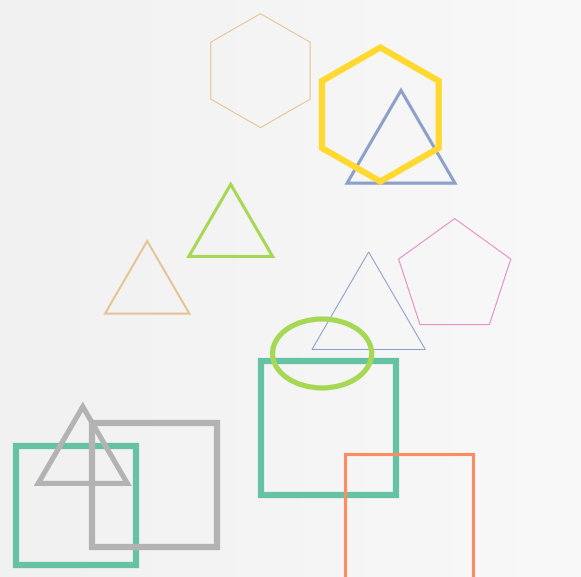[{"shape": "square", "thickness": 3, "radius": 0.58, "center": [0.565, 0.258]}, {"shape": "square", "thickness": 3, "radius": 0.51, "center": [0.131, 0.123]}, {"shape": "square", "thickness": 1.5, "radius": 0.55, "center": [0.703, 0.103]}, {"shape": "triangle", "thickness": 0.5, "radius": 0.56, "center": [0.634, 0.45]}, {"shape": "triangle", "thickness": 1.5, "radius": 0.54, "center": [0.69, 0.736]}, {"shape": "pentagon", "thickness": 0.5, "radius": 0.51, "center": [0.782, 0.519]}, {"shape": "oval", "thickness": 2.5, "radius": 0.43, "center": [0.554, 0.387]}, {"shape": "triangle", "thickness": 1.5, "radius": 0.42, "center": [0.397, 0.597]}, {"shape": "hexagon", "thickness": 3, "radius": 0.58, "center": [0.654, 0.801]}, {"shape": "triangle", "thickness": 1, "radius": 0.42, "center": [0.253, 0.498]}, {"shape": "hexagon", "thickness": 0.5, "radius": 0.49, "center": [0.448, 0.877]}, {"shape": "square", "thickness": 3, "radius": 0.54, "center": [0.266, 0.159]}, {"shape": "triangle", "thickness": 2.5, "radius": 0.44, "center": [0.142, 0.206]}]